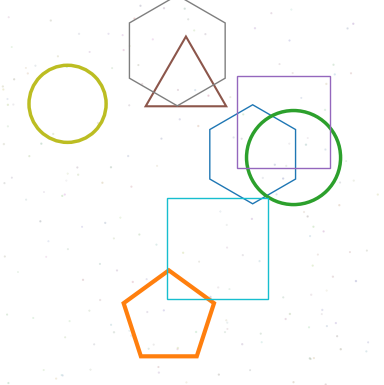[{"shape": "hexagon", "thickness": 1, "radius": 0.64, "center": [0.656, 0.599]}, {"shape": "pentagon", "thickness": 3, "radius": 0.62, "center": [0.439, 0.174]}, {"shape": "circle", "thickness": 2.5, "radius": 0.61, "center": [0.762, 0.591]}, {"shape": "square", "thickness": 1, "radius": 0.6, "center": [0.737, 0.683]}, {"shape": "triangle", "thickness": 1.5, "radius": 0.6, "center": [0.483, 0.784]}, {"shape": "hexagon", "thickness": 1, "radius": 0.72, "center": [0.461, 0.869]}, {"shape": "circle", "thickness": 2.5, "radius": 0.5, "center": [0.175, 0.73]}, {"shape": "square", "thickness": 1, "radius": 0.66, "center": [0.566, 0.355]}]